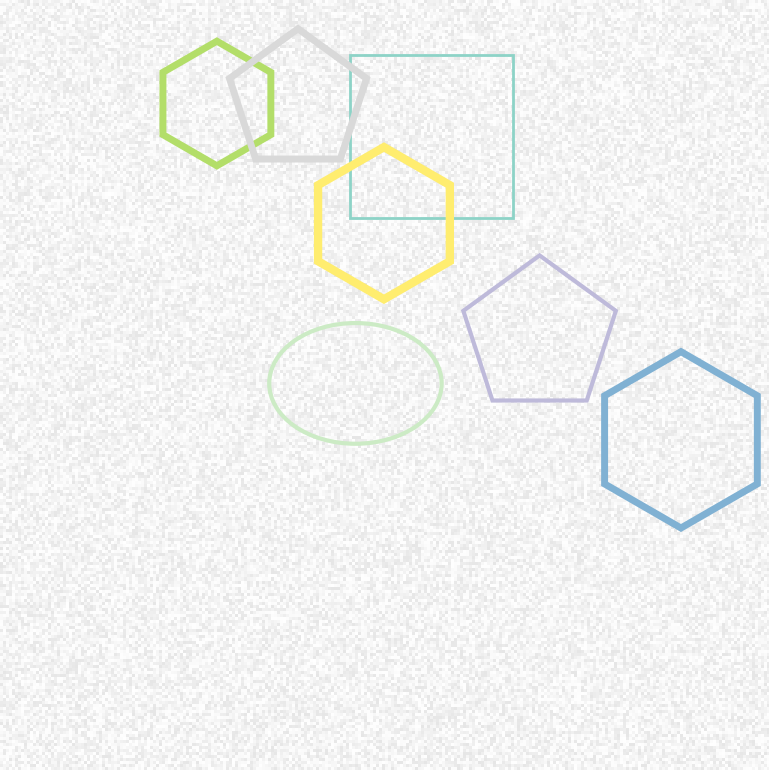[{"shape": "square", "thickness": 1, "radius": 0.53, "center": [0.56, 0.823]}, {"shape": "pentagon", "thickness": 1.5, "radius": 0.52, "center": [0.701, 0.564]}, {"shape": "hexagon", "thickness": 2.5, "radius": 0.57, "center": [0.884, 0.429]}, {"shape": "hexagon", "thickness": 2.5, "radius": 0.4, "center": [0.282, 0.866]}, {"shape": "pentagon", "thickness": 2.5, "radius": 0.47, "center": [0.387, 0.869]}, {"shape": "oval", "thickness": 1.5, "radius": 0.56, "center": [0.462, 0.502]}, {"shape": "hexagon", "thickness": 3, "radius": 0.49, "center": [0.499, 0.71]}]